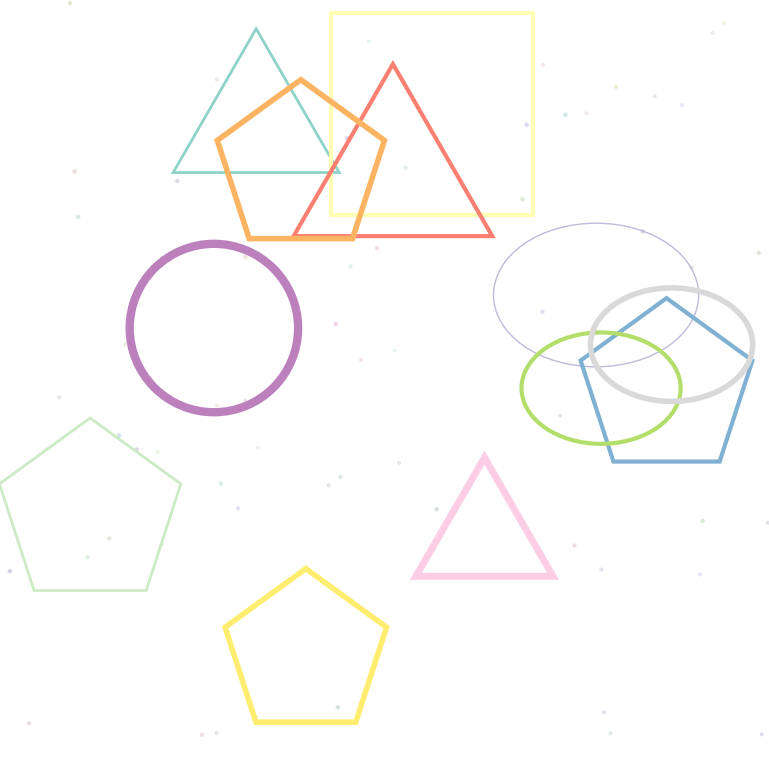[{"shape": "triangle", "thickness": 1, "radius": 0.62, "center": [0.333, 0.838]}, {"shape": "square", "thickness": 1.5, "radius": 0.66, "center": [0.561, 0.853]}, {"shape": "oval", "thickness": 0.5, "radius": 0.67, "center": [0.774, 0.617]}, {"shape": "triangle", "thickness": 1.5, "radius": 0.74, "center": [0.51, 0.768]}, {"shape": "pentagon", "thickness": 1.5, "radius": 0.59, "center": [0.866, 0.495]}, {"shape": "pentagon", "thickness": 2, "radius": 0.57, "center": [0.391, 0.782]}, {"shape": "oval", "thickness": 1.5, "radius": 0.52, "center": [0.781, 0.496]}, {"shape": "triangle", "thickness": 2.5, "radius": 0.51, "center": [0.629, 0.303]}, {"shape": "oval", "thickness": 2, "radius": 0.53, "center": [0.872, 0.552]}, {"shape": "circle", "thickness": 3, "radius": 0.55, "center": [0.278, 0.574]}, {"shape": "pentagon", "thickness": 1, "radius": 0.62, "center": [0.117, 0.333]}, {"shape": "pentagon", "thickness": 2, "radius": 0.55, "center": [0.397, 0.151]}]